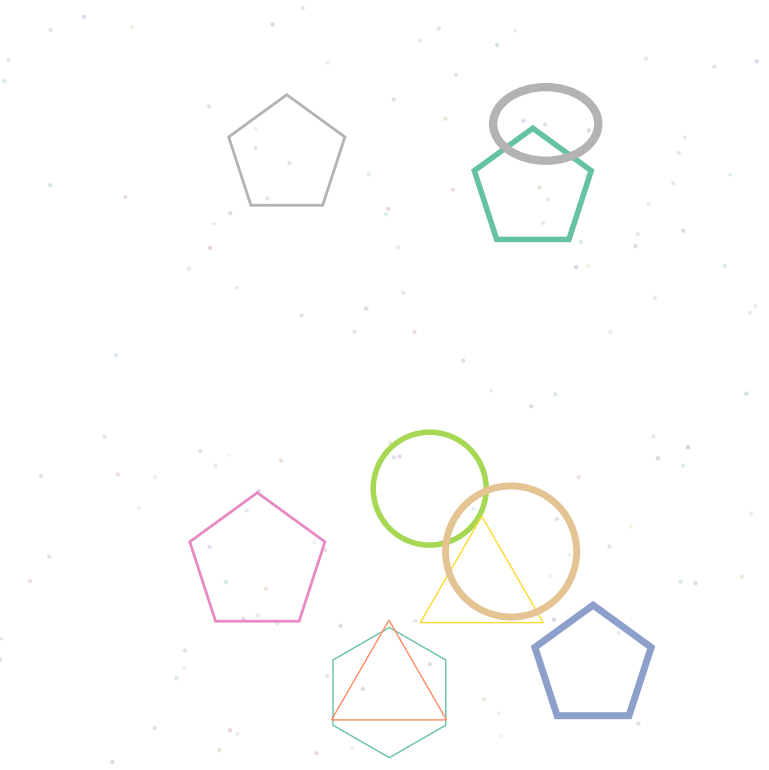[{"shape": "hexagon", "thickness": 0.5, "radius": 0.42, "center": [0.506, 0.101]}, {"shape": "pentagon", "thickness": 2, "radius": 0.4, "center": [0.692, 0.754]}, {"shape": "triangle", "thickness": 0.5, "radius": 0.43, "center": [0.505, 0.108]}, {"shape": "pentagon", "thickness": 2.5, "radius": 0.4, "center": [0.77, 0.135]}, {"shape": "pentagon", "thickness": 1, "radius": 0.46, "center": [0.334, 0.268]}, {"shape": "circle", "thickness": 2, "radius": 0.37, "center": [0.558, 0.365]}, {"shape": "triangle", "thickness": 0.5, "radius": 0.46, "center": [0.626, 0.237]}, {"shape": "circle", "thickness": 2.5, "radius": 0.43, "center": [0.664, 0.284]}, {"shape": "pentagon", "thickness": 1, "radius": 0.4, "center": [0.372, 0.798]}, {"shape": "oval", "thickness": 3, "radius": 0.34, "center": [0.709, 0.839]}]